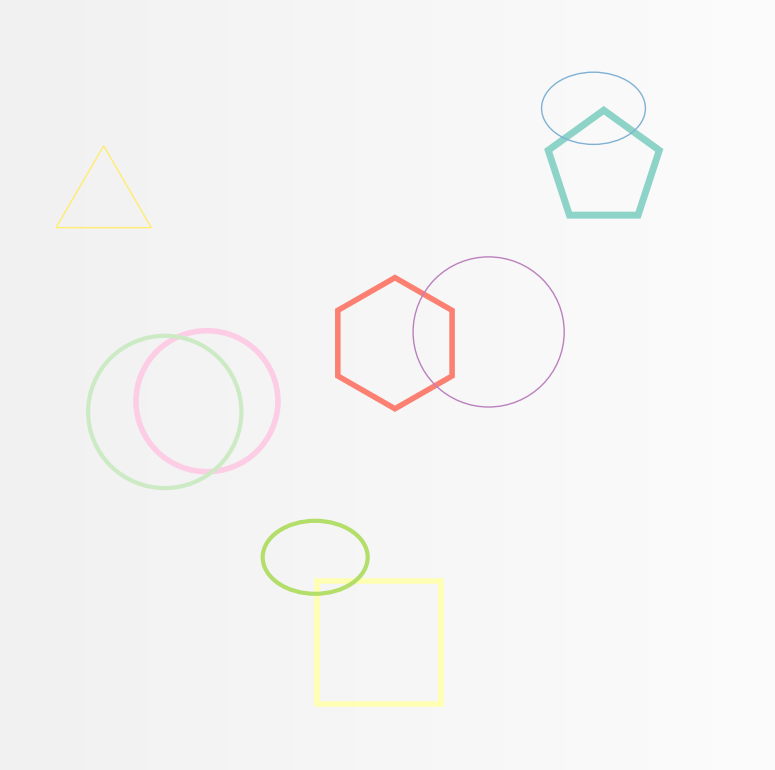[{"shape": "pentagon", "thickness": 2.5, "radius": 0.38, "center": [0.779, 0.782]}, {"shape": "square", "thickness": 2, "radius": 0.4, "center": [0.489, 0.166]}, {"shape": "hexagon", "thickness": 2, "radius": 0.43, "center": [0.51, 0.554]}, {"shape": "oval", "thickness": 0.5, "radius": 0.33, "center": [0.766, 0.859]}, {"shape": "oval", "thickness": 1.5, "radius": 0.34, "center": [0.407, 0.276]}, {"shape": "circle", "thickness": 2, "radius": 0.46, "center": [0.267, 0.479]}, {"shape": "circle", "thickness": 0.5, "radius": 0.49, "center": [0.63, 0.569]}, {"shape": "circle", "thickness": 1.5, "radius": 0.49, "center": [0.213, 0.465]}, {"shape": "triangle", "thickness": 0.5, "radius": 0.35, "center": [0.134, 0.74]}]